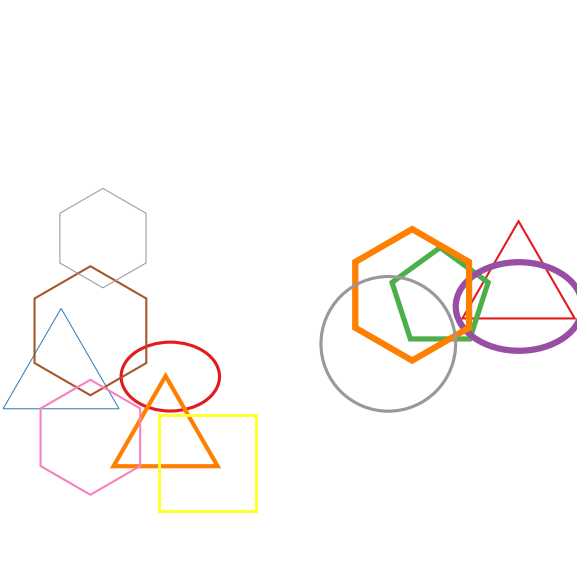[{"shape": "triangle", "thickness": 1, "radius": 0.56, "center": [0.898, 0.504]}, {"shape": "oval", "thickness": 1.5, "radius": 0.43, "center": [0.295, 0.347]}, {"shape": "triangle", "thickness": 0.5, "radius": 0.58, "center": [0.106, 0.349]}, {"shape": "pentagon", "thickness": 2.5, "radius": 0.44, "center": [0.762, 0.483]}, {"shape": "oval", "thickness": 3, "radius": 0.55, "center": [0.899, 0.468]}, {"shape": "hexagon", "thickness": 3, "radius": 0.57, "center": [0.714, 0.489]}, {"shape": "triangle", "thickness": 2, "radius": 0.52, "center": [0.287, 0.244]}, {"shape": "square", "thickness": 1.5, "radius": 0.42, "center": [0.359, 0.198]}, {"shape": "hexagon", "thickness": 1, "radius": 0.56, "center": [0.157, 0.426]}, {"shape": "hexagon", "thickness": 1, "radius": 0.5, "center": [0.156, 0.242]}, {"shape": "circle", "thickness": 1.5, "radius": 0.58, "center": [0.672, 0.404]}, {"shape": "hexagon", "thickness": 0.5, "radius": 0.43, "center": [0.178, 0.587]}]